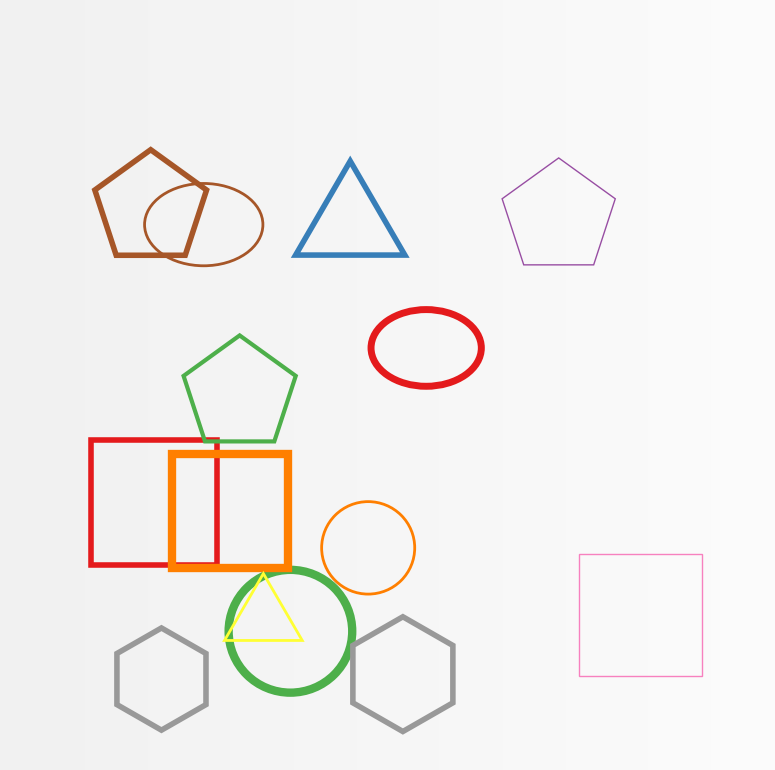[{"shape": "square", "thickness": 2, "radius": 0.41, "center": [0.199, 0.347]}, {"shape": "oval", "thickness": 2.5, "radius": 0.36, "center": [0.55, 0.548]}, {"shape": "triangle", "thickness": 2, "radius": 0.41, "center": [0.452, 0.709]}, {"shape": "pentagon", "thickness": 1.5, "radius": 0.38, "center": [0.309, 0.488]}, {"shape": "circle", "thickness": 3, "radius": 0.4, "center": [0.375, 0.18]}, {"shape": "pentagon", "thickness": 0.5, "radius": 0.38, "center": [0.721, 0.718]}, {"shape": "square", "thickness": 3, "radius": 0.37, "center": [0.297, 0.336]}, {"shape": "circle", "thickness": 1, "radius": 0.3, "center": [0.475, 0.288]}, {"shape": "triangle", "thickness": 1, "radius": 0.29, "center": [0.34, 0.197]}, {"shape": "pentagon", "thickness": 2, "radius": 0.38, "center": [0.194, 0.73]}, {"shape": "oval", "thickness": 1, "radius": 0.38, "center": [0.263, 0.708]}, {"shape": "square", "thickness": 0.5, "radius": 0.4, "center": [0.826, 0.201]}, {"shape": "hexagon", "thickness": 2, "radius": 0.33, "center": [0.208, 0.118]}, {"shape": "hexagon", "thickness": 2, "radius": 0.37, "center": [0.52, 0.124]}]